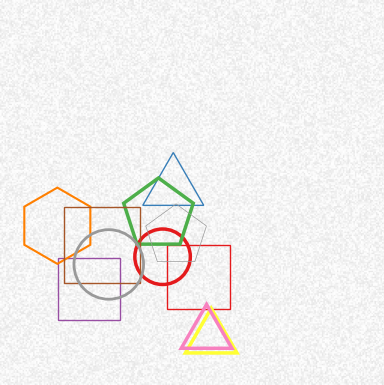[{"shape": "circle", "thickness": 2.5, "radius": 0.36, "center": [0.422, 0.333]}, {"shape": "square", "thickness": 1, "radius": 0.41, "center": [0.516, 0.281]}, {"shape": "triangle", "thickness": 1, "radius": 0.46, "center": [0.45, 0.512]}, {"shape": "pentagon", "thickness": 2.5, "radius": 0.48, "center": [0.412, 0.443]}, {"shape": "square", "thickness": 1, "radius": 0.4, "center": [0.232, 0.249]}, {"shape": "hexagon", "thickness": 1.5, "radius": 0.5, "center": [0.149, 0.414]}, {"shape": "triangle", "thickness": 2.5, "radius": 0.39, "center": [0.549, 0.122]}, {"shape": "square", "thickness": 1, "radius": 0.49, "center": [0.265, 0.363]}, {"shape": "triangle", "thickness": 2.5, "radius": 0.38, "center": [0.537, 0.133]}, {"shape": "circle", "thickness": 2, "radius": 0.45, "center": [0.283, 0.313]}, {"shape": "pentagon", "thickness": 0.5, "radius": 0.41, "center": [0.457, 0.387]}]